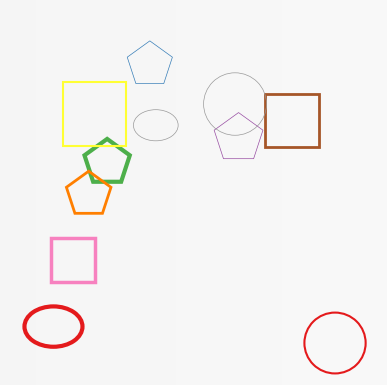[{"shape": "oval", "thickness": 3, "radius": 0.37, "center": [0.138, 0.152]}, {"shape": "circle", "thickness": 1.5, "radius": 0.4, "center": [0.865, 0.109]}, {"shape": "pentagon", "thickness": 0.5, "radius": 0.31, "center": [0.387, 0.833]}, {"shape": "pentagon", "thickness": 3, "radius": 0.31, "center": [0.277, 0.578]}, {"shape": "pentagon", "thickness": 0.5, "radius": 0.33, "center": [0.616, 0.641]}, {"shape": "pentagon", "thickness": 2, "radius": 0.3, "center": [0.229, 0.495]}, {"shape": "square", "thickness": 1.5, "radius": 0.41, "center": [0.244, 0.704]}, {"shape": "square", "thickness": 2, "radius": 0.35, "center": [0.754, 0.687]}, {"shape": "square", "thickness": 2.5, "radius": 0.29, "center": [0.189, 0.326]}, {"shape": "oval", "thickness": 0.5, "radius": 0.29, "center": [0.402, 0.675]}, {"shape": "circle", "thickness": 0.5, "radius": 0.41, "center": [0.607, 0.73]}]